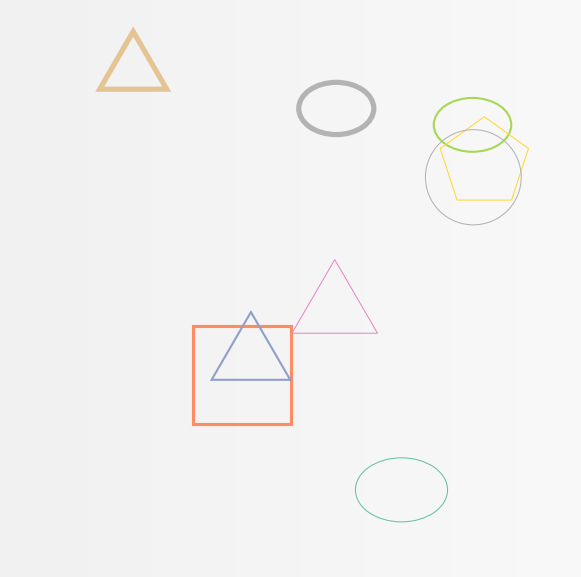[{"shape": "oval", "thickness": 0.5, "radius": 0.4, "center": [0.691, 0.151]}, {"shape": "square", "thickness": 1.5, "radius": 0.42, "center": [0.417, 0.35]}, {"shape": "triangle", "thickness": 1, "radius": 0.39, "center": [0.432, 0.381]}, {"shape": "triangle", "thickness": 0.5, "radius": 0.42, "center": [0.576, 0.465]}, {"shape": "oval", "thickness": 1, "radius": 0.33, "center": [0.813, 0.783]}, {"shape": "pentagon", "thickness": 0.5, "radius": 0.4, "center": [0.833, 0.717]}, {"shape": "triangle", "thickness": 2.5, "radius": 0.33, "center": [0.229, 0.878]}, {"shape": "oval", "thickness": 2.5, "radius": 0.32, "center": [0.579, 0.811]}, {"shape": "circle", "thickness": 0.5, "radius": 0.41, "center": [0.814, 0.692]}]